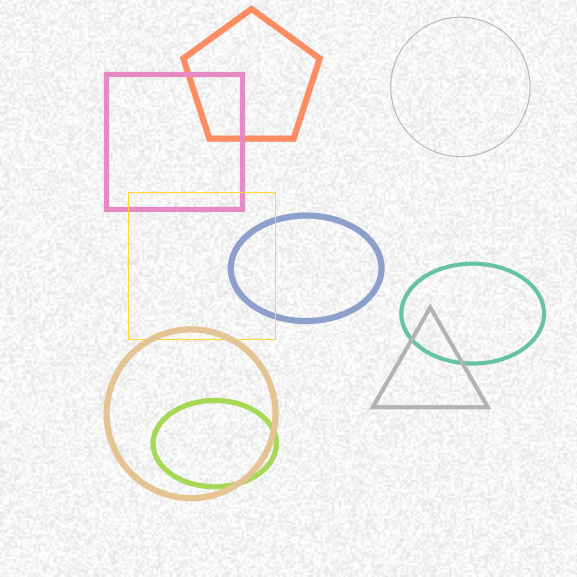[{"shape": "oval", "thickness": 2, "radius": 0.62, "center": [0.819, 0.456]}, {"shape": "pentagon", "thickness": 3, "radius": 0.62, "center": [0.436, 0.859]}, {"shape": "oval", "thickness": 3, "radius": 0.65, "center": [0.53, 0.535]}, {"shape": "square", "thickness": 2.5, "radius": 0.59, "center": [0.302, 0.754]}, {"shape": "oval", "thickness": 2.5, "radius": 0.53, "center": [0.372, 0.231]}, {"shape": "square", "thickness": 0.5, "radius": 0.64, "center": [0.349, 0.539]}, {"shape": "circle", "thickness": 3, "radius": 0.73, "center": [0.331, 0.283]}, {"shape": "triangle", "thickness": 2, "radius": 0.58, "center": [0.745, 0.352]}, {"shape": "circle", "thickness": 0.5, "radius": 0.6, "center": [0.797, 0.849]}]